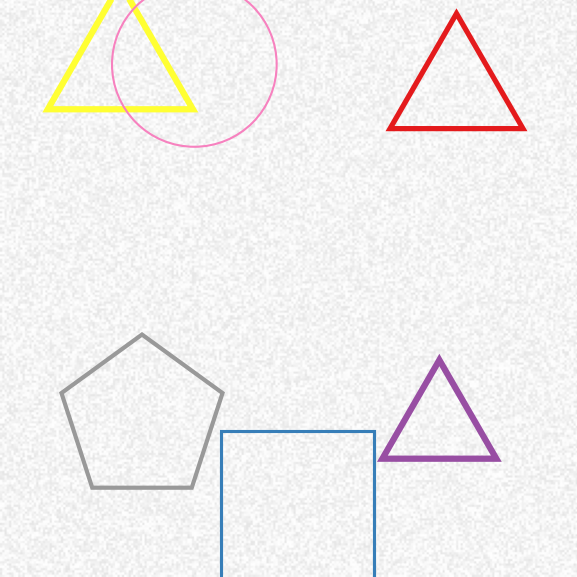[{"shape": "triangle", "thickness": 2.5, "radius": 0.66, "center": [0.79, 0.843]}, {"shape": "square", "thickness": 1.5, "radius": 0.67, "center": [0.515, 0.12]}, {"shape": "triangle", "thickness": 3, "radius": 0.57, "center": [0.761, 0.262]}, {"shape": "triangle", "thickness": 3, "radius": 0.73, "center": [0.208, 0.882]}, {"shape": "circle", "thickness": 1, "radius": 0.71, "center": [0.337, 0.888]}, {"shape": "pentagon", "thickness": 2, "radius": 0.73, "center": [0.246, 0.273]}]